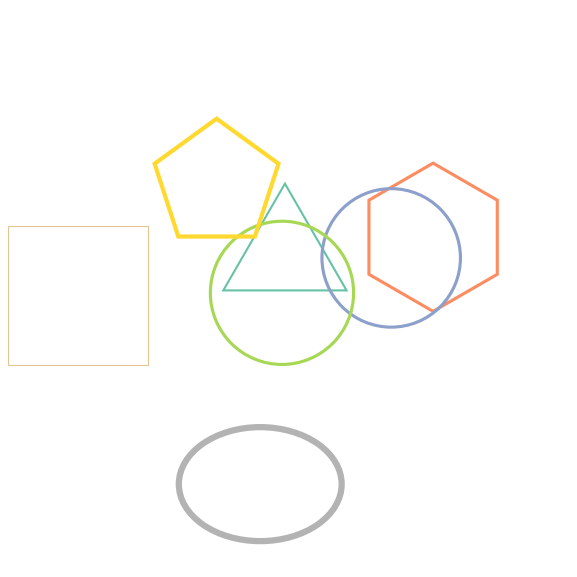[{"shape": "triangle", "thickness": 1, "radius": 0.62, "center": [0.493, 0.558]}, {"shape": "hexagon", "thickness": 1.5, "radius": 0.64, "center": [0.75, 0.588]}, {"shape": "circle", "thickness": 1.5, "radius": 0.6, "center": [0.677, 0.553]}, {"shape": "circle", "thickness": 1.5, "radius": 0.62, "center": [0.488, 0.492]}, {"shape": "pentagon", "thickness": 2, "radius": 0.56, "center": [0.375, 0.681]}, {"shape": "square", "thickness": 0.5, "radius": 0.6, "center": [0.135, 0.488]}, {"shape": "oval", "thickness": 3, "radius": 0.7, "center": [0.451, 0.161]}]